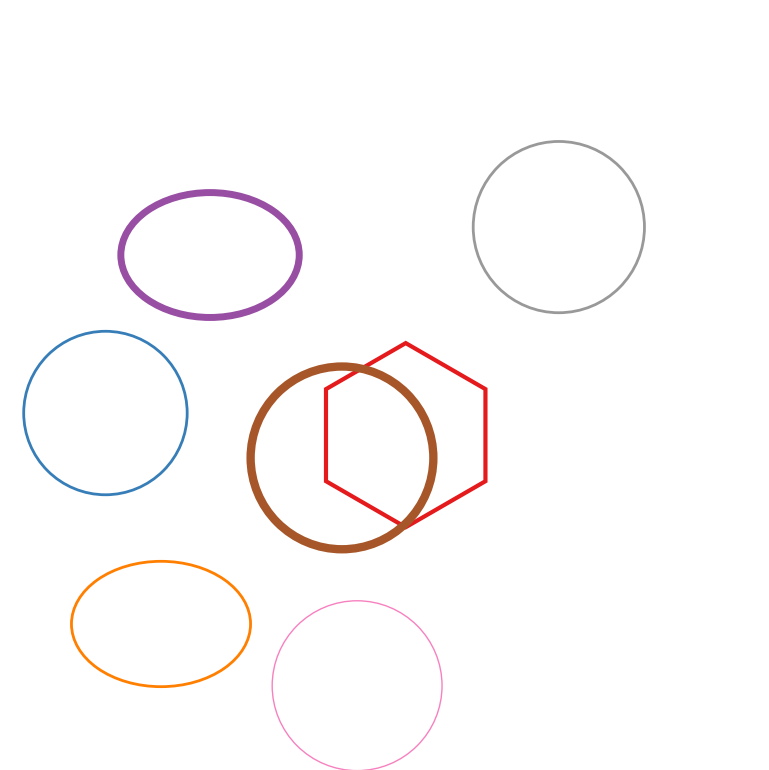[{"shape": "hexagon", "thickness": 1.5, "radius": 0.6, "center": [0.527, 0.435]}, {"shape": "circle", "thickness": 1, "radius": 0.53, "center": [0.137, 0.464]}, {"shape": "oval", "thickness": 2.5, "radius": 0.58, "center": [0.273, 0.669]}, {"shape": "oval", "thickness": 1, "radius": 0.58, "center": [0.209, 0.19]}, {"shape": "circle", "thickness": 3, "radius": 0.59, "center": [0.444, 0.405]}, {"shape": "circle", "thickness": 0.5, "radius": 0.55, "center": [0.464, 0.109]}, {"shape": "circle", "thickness": 1, "radius": 0.56, "center": [0.726, 0.705]}]